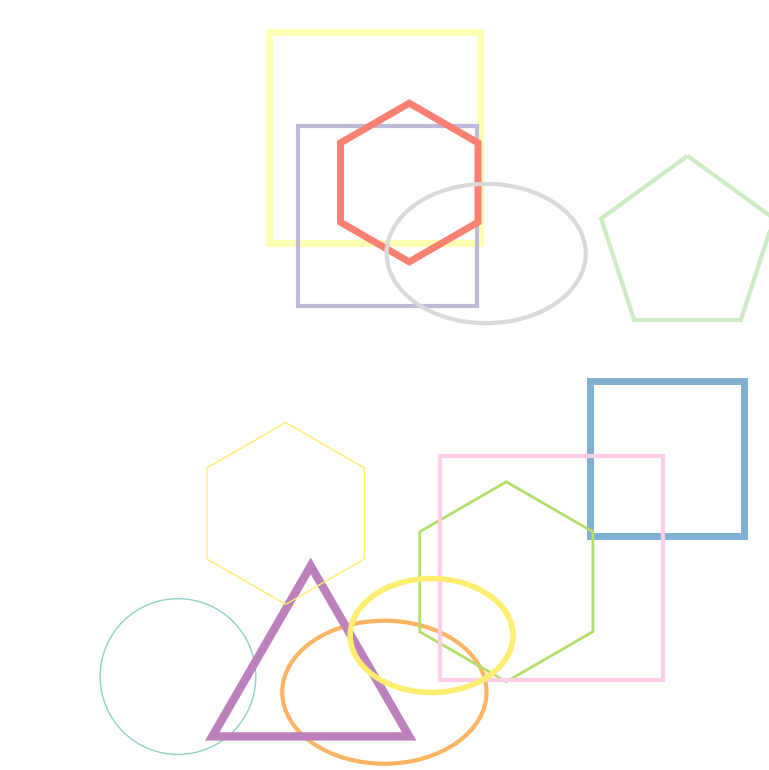[{"shape": "circle", "thickness": 0.5, "radius": 0.51, "center": [0.231, 0.121]}, {"shape": "square", "thickness": 2.5, "radius": 0.69, "center": [0.487, 0.821]}, {"shape": "square", "thickness": 1.5, "radius": 0.58, "center": [0.503, 0.719]}, {"shape": "hexagon", "thickness": 2.5, "radius": 0.52, "center": [0.532, 0.763]}, {"shape": "square", "thickness": 2.5, "radius": 0.5, "center": [0.866, 0.404]}, {"shape": "oval", "thickness": 1.5, "radius": 0.66, "center": [0.499, 0.101]}, {"shape": "hexagon", "thickness": 1, "radius": 0.65, "center": [0.658, 0.244]}, {"shape": "square", "thickness": 1.5, "radius": 0.73, "center": [0.716, 0.262]}, {"shape": "oval", "thickness": 1.5, "radius": 0.65, "center": [0.631, 0.671]}, {"shape": "triangle", "thickness": 3, "radius": 0.74, "center": [0.404, 0.117]}, {"shape": "pentagon", "thickness": 1.5, "radius": 0.59, "center": [0.893, 0.68]}, {"shape": "oval", "thickness": 2, "radius": 0.53, "center": [0.561, 0.175]}, {"shape": "hexagon", "thickness": 0.5, "radius": 0.59, "center": [0.371, 0.333]}]